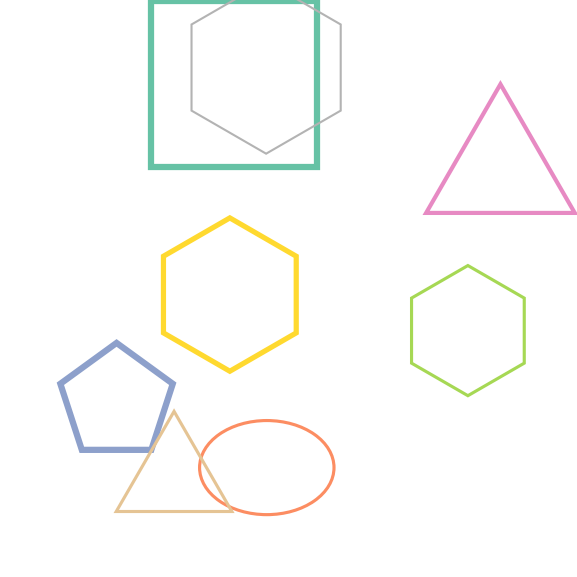[{"shape": "square", "thickness": 3, "radius": 0.72, "center": [0.406, 0.853]}, {"shape": "oval", "thickness": 1.5, "radius": 0.58, "center": [0.462, 0.189]}, {"shape": "pentagon", "thickness": 3, "radius": 0.51, "center": [0.202, 0.303]}, {"shape": "triangle", "thickness": 2, "radius": 0.74, "center": [0.867, 0.705]}, {"shape": "hexagon", "thickness": 1.5, "radius": 0.56, "center": [0.81, 0.427]}, {"shape": "hexagon", "thickness": 2.5, "radius": 0.66, "center": [0.398, 0.489]}, {"shape": "triangle", "thickness": 1.5, "radius": 0.58, "center": [0.301, 0.171]}, {"shape": "hexagon", "thickness": 1, "radius": 0.75, "center": [0.461, 0.882]}]